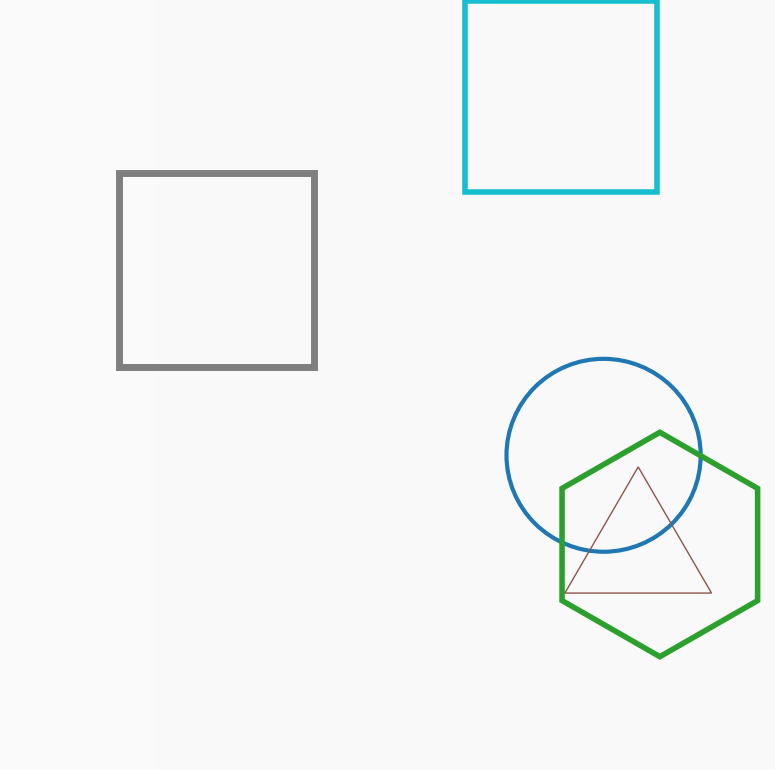[{"shape": "circle", "thickness": 1.5, "radius": 0.63, "center": [0.779, 0.409]}, {"shape": "hexagon", "thickness": 2, "radius": 0.73, "center": [0.851, 0.293]}, {"shape": "triangle", "thickness": 0.5, "radius": 0.55, "center": [0.823, 0.284]}, {"shape": "square", "thickness": 2.5, "radius": 0.63, "center": [0.28, 0.649]}, {"shape": "square", "thickness": 2, "radius": 0.62, "center": [0.724, 0.875]}]